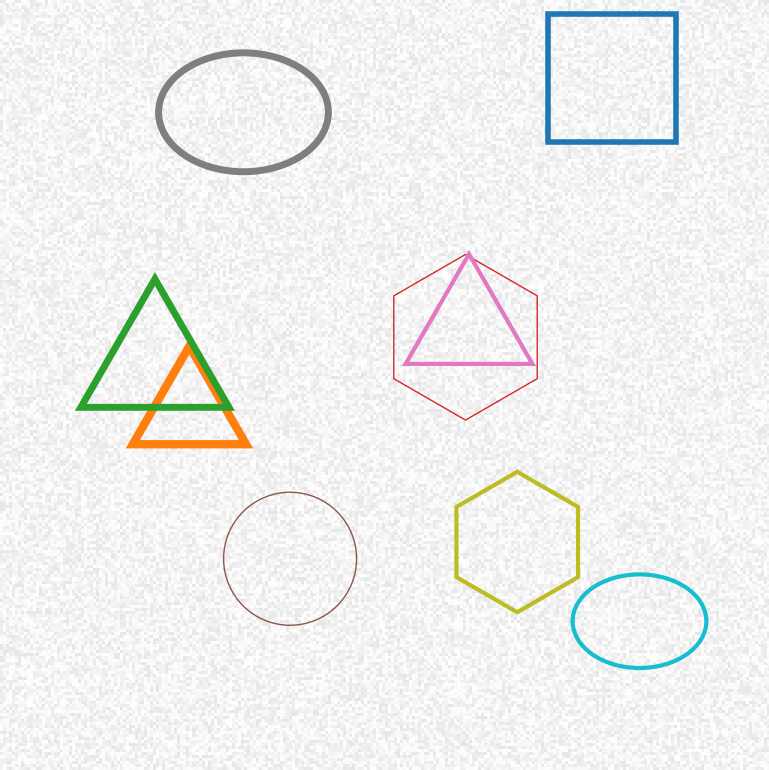[{"shape": "square", "thickness": 2, "radius": 0.41, "center": [0.795, 0.898]}, {"shape": "triangle", "thickness": 3, "radius": 0.42, "center": [0.246, 0.466]}, {"shape": "triangle", "thickness": 2.5, "radius": 0.56, "center": [0.201, 0.527]}, {"shape": "hexagon", "thickness": 0.5, "radius": 0.54, "center": [0.605, 0.562]}, {"shape": "circle", "thickness": 0.5, "radius": 0.43, "center": [0.377, 0.274]}, {"shape": "triangle", "thickness": 1.5, "radius": 0.48, "center": [0.609, 0.575]}, {"shape": "oval", "thickness": 2.5, "radius": 0.55, "center": [0.316, 0.854]}, {"shape": "hexagon", "thickness": 1.5, "radius": 0.46, "center": [0.672, 0.296]}, {"shape": "oval", "thickness": 1.5, "radius": 0.43, "center": [0.831, 0.193]}]